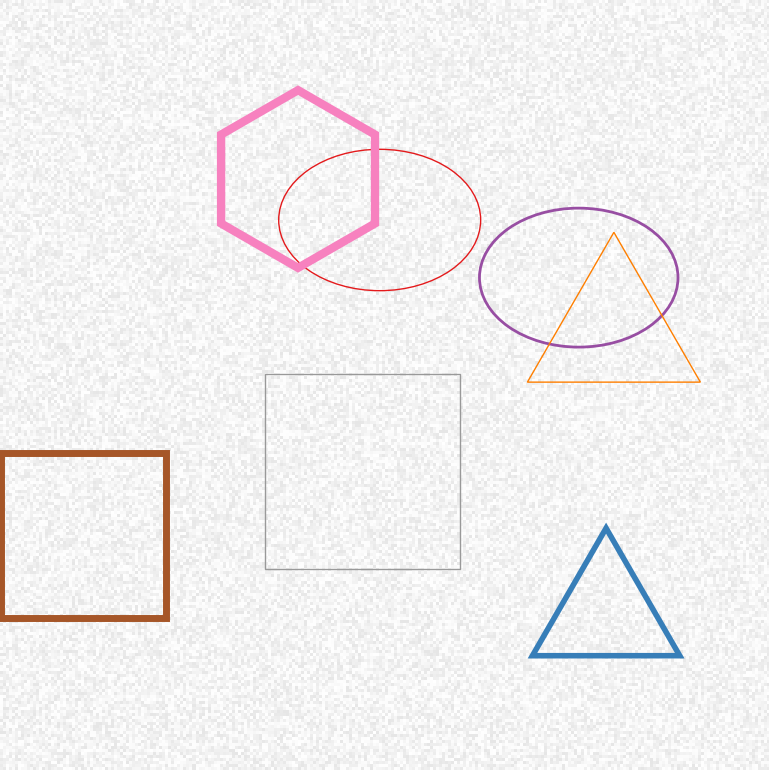[{"shape": "oval", "thickness": 0.5, "radius": 0.66, "center": [0.493, 0.714]}, {"shape": "triangle", "thickness": 2, "radius": 0.55, "center": [0.787, 0.204]}, {"shape": "oval", "thickness": 1, "radius": 0.64, "center": [0.752, 0.639]}, {"shape": "triangle", "thickness": 0.5, "radius": 0.65, "center": [0.797, 0.569]}, {"shape": "square", "thickness": 2.5, "radius": 0.53, "center": [0.108, 0.305]}, {"shape": "hexagon", "thickness": 3, "radius": 0.58, "center": [0.387, 0.767]}, {"shape": "square", "thickness": 0.5, "radius": 0.63, "center": [0.471, 0.388]}]